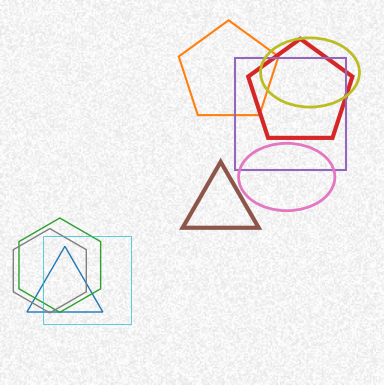[{"shape": "triangle", "thickness": 1, "radius": 0.57, "center": [0.169, 0.247]}, {"shape": "pentagon", "thickness": 1.5, "radius": 0.68, "center": [0.594, 0.811]}, {"shape": "hexagon", "thickness": 1, "radius": 0.61, "center": [0.155, 0.311]}, {"shape": "pentagon", "thickness": 3, "radius": 0.71, "center": [0.78, 0.757]}, {"shape": "square", "thickness": 1.5, "radius": 0.72, "center": [0.755, 0.704]}, {"shape": "triangle", "thickness": 3, "radius": 0.57, "center": [0.573, 0.465]}, {"shape": "oval", "thickness": 2, "radius": 0.63, "center": [0.745, 0.54]}, {"shape": "hexagon", "thickness": 1, "radius": 0.55, "center": [0.129, 0.297]}, {"shape": "oval", "thickness": 2, "radius": 0.64, "center": [0.805, 0.812]}, {"shape": "square", "thickness": 0.5, "radius": 0.57, "center": [0.226, 0.272]}]